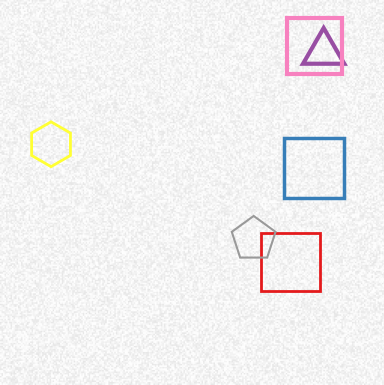[{"shape": "square", "thickness": 2, "radius": 0.38, "center": [0.754, 0.32]}, {"shape": "square", "thickness": 2.5, "radius": 0.39, "center": [0.815, 0.563]}, {"shape": "triangle", "thickness": 3, "radius": 0.31, "center": [0.841, 0.865]}, {"shape": "hexagon", "thickness": 2, "radius": 0.29, "center": [0.133, 0.625]}, {"shape": "square", "thickness": 3, "radius": 0.36, "center": [0.817, 0.88]}, {"shape": "pentagon", "thickness": 1.5, "radius": 0.3, "center": [0.659, 0.379]}]